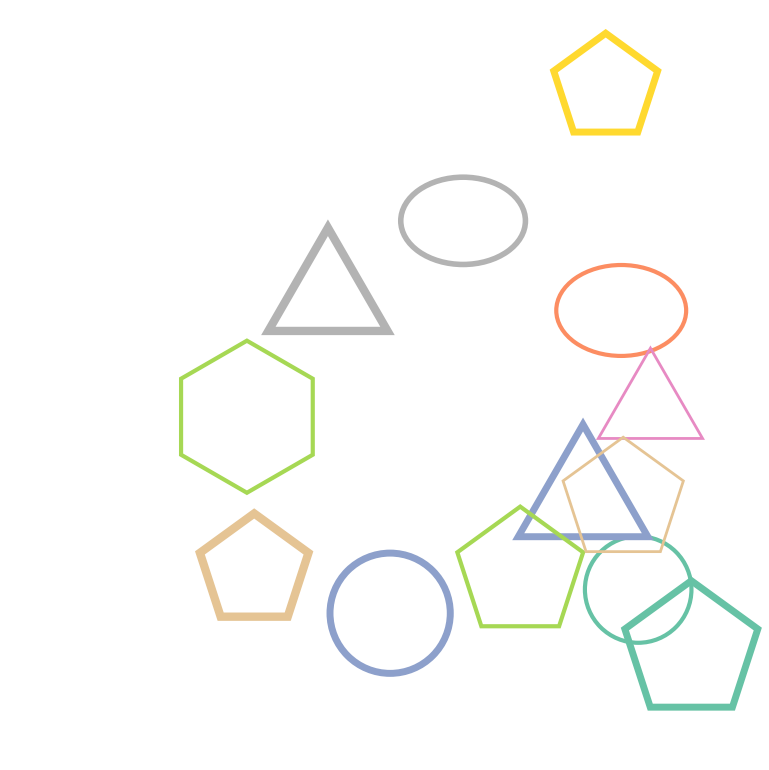[{"shape": "pentagon", "thickness": 2.5, "radius": 0.45, "center": [0.898, 0.155]}, {"shape": "circle", "thickness": 1.5, "radius": 0.35, "center": [0.829, 0.234]}, {"shape": "oval", "thickness": 1.5, "radius": 0.42, "center": [0.807, 0.597]}, {"shape": "triangle", "thickness": 2.5, "radius": 0.49, "center": [0.757, 0.352]}, {"shape": "circle", "thickness": 2.5, "radius": 0.39, "center": [0.507, 0.204]}, {"shape": "triangle", "thickness": 1, "radius": 0.39, "center": [0.845, 0.47]}, {"shape": "hexagon", "thickness": 1.5, "radius": 0.49, "center": [0.321, 0.459]}, {"shape": "pentagon", "thickness": 1.5, "radius": 0.43, "center": [0.676, 0.256]}, {"shape": "pentagon", "thickness": 2.5, "radius": 0.35, "center": [0.787, 0.886]}, {"shape": "pentagon", "thickness": 3, "radius": 0.37, "center": [0.33, 0.259]}, {"shape": "pentagon", "thickness": 1, "radius": 0.41, "center": [0.809, 0.35]}, {"shape": "triangle", "thickness": 3, "radius": 0.45, "center": [0.426, 0.615]}, {"shape": "oval", "thickness": 2, "radius": 0.4, "center": [0.601, 0.713]}]